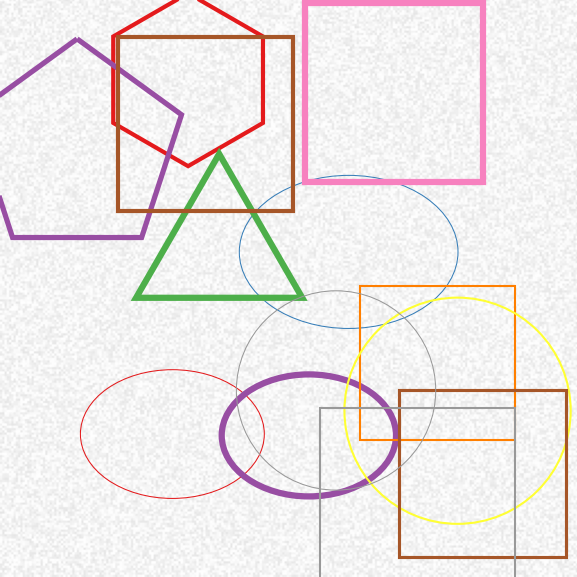[{"shape": "oval", "thickness": 0.5, "radius": 0.8, "center": [0.298, 0.248]}, {"shape": "hexagon", "thickness": 2, "radius": 0.75, "center": [0.326, 0.861]}, {"shape": "oval", "thickness": 0.5, "radius": 0.95, "center": [0.604, 0.563]}, {"shape": "triangle", "thickness": 3, "radius": 0.83, "center": [0.379, 0.567]}, {"shape": "oval", "thickness": 3, "radius": 0.75, "center": [0.535, 0.245]}, {"shape": "pentagon", "thickness": 2.5, "radius": 0.95, "center": [0.133, 0.742]}, {"shape": "square", "thickness": 1, "radius": 0.67, "center": [0.758, 0.37]}, {"shape": "circle", "thickness": 1, "radius": 0.98, "center": [0.792, 0.288]}, {"shape": "square", "thickness": 1.5, "radius": 0.72, "center": [0.836, 0.18]}, {"shape": "square", "thickness": 2, "radius": 0.76, "center": [0.356, 0.784]}, {"shape": "square", "thickness": 3, "radius": 0.77, "center": [0.682, 0.839]}, {"shape": "square", "thickness": 1, "radius": 0.85, "center": [0.724, 0.123]}, {"shape": "circle", "thickness": 0.5, "radius": 0.86, "center": [0.582, 0.323]}]